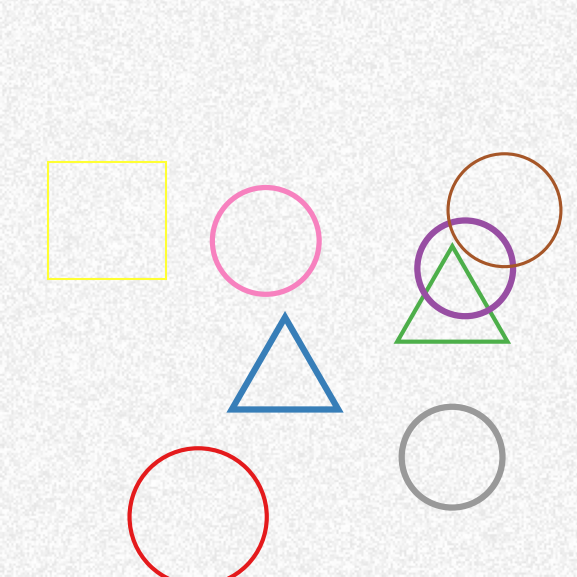[{"shape": "circle", "thickness": 2, "radius": 0.59, "center": [0.343, 0.104]}, {"shape": "triangle", "thickness": 3, "radius": 0.53, "center": [0.494, 0.343]}, {"shape": "triangle", "thickness": 2, "radius": 0.55, "center": [0.783, 0.463]}, {"shape": "circle", "thickness": 3, "radius": 0.41, "center": [0.806, 0.534]}, {"shape": "square", "thickness": 1, "radius": 0.51, "center": [0.185, 0.617]}, {"shape": "circle", "thickness": 1.5, "radius": 0.49, "center": [0.874, 0.635]}, {"shape": "circle", "thickness": 2.5, "radius": 0.46, "center": [0.46, 0.582]}, {"shape": "circle", "thickness": 3, "radius": 0.44, "center": [0.783, 0.208]}]